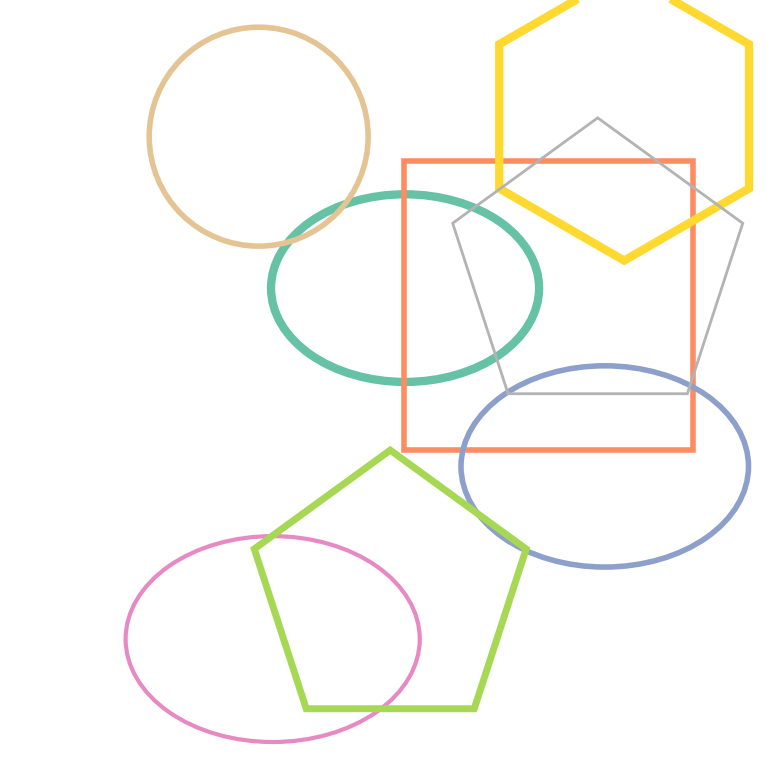[{"shape": "oval", "thickness": 3, "radius": 0.87, "center": [0.526, 0.626]}, {"shape": "square", "thickness": 2, "radius": 0.94, "center": [0.712, 0.603]}, {"shape": "oval", "thickness": 2, "radius": 0.93, "center": [0.785, 0.394]}, {"shape": "oval", "thickness": 1.5, "radius": 0.96, "center": [0.354, 0.17]}, {"shape": "pentagon", "thickness": 2.5, "radius": 0.93, "center": [0.507, 0.23]}, {"shape": "hexagon", "thickness": 3, "radius": 0.94, "center": [0.811, 0.849]}, {"shape": "circle", "thickness": 2, "radius": 0.71, "center": [0.336, 0.823]}, {"shape": "pentagon", "thickness": 1, "radius": 0.99, "center": [0.776, 0.649]}]